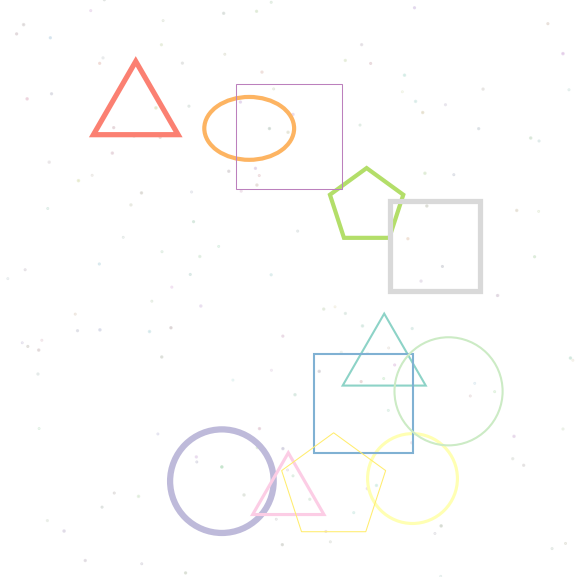[{"shape": "triangle", "thickness": 1, "radius": 0.42, "center": [0.665, 0.373]}, {"shape": "circle", "thickness": 1.5, "radius": 0.39, "center": [0.714, 0.17]}, {"shape": "circle", "thickness": 3, "radius": 0.45, "center": [0.384, 0.166]}, {"shape": "triangle", "thickness": 2.5, "radius": 0.42, "center": [0.235, 0.808]}, {"shape": "square", "thickness": 1, "radius": 0.43, "center": [0.629, 0.3]}, {"shape": "oval", "thickness": 2, "radius": 0.39, "center": [0.432, 0.777]}, {"shape": "pentagon", "thickness": 2, "radius": 0.33, "center": [0.635, 0.641]}, {"shape": "triangle", "thickness": 1.5, "radius": 0.36, "center": [0.499, 0.144]}, {"shape": "square", "thickness": 2.5, "radius": 0.39, "center": [0.754, 0.573]}, {"shape": "square", "thickness": 0.5, "radius": 0.46, "center": [0.5, 0.763]}, {"shape": "circle", "thickness": 1, "radius": 0.47, "center": [0.777, 0.322]}, {"shape": "pentagon", "thickness": 0.5, "radius": 0.47, "center": [0.578, 0.155]}]